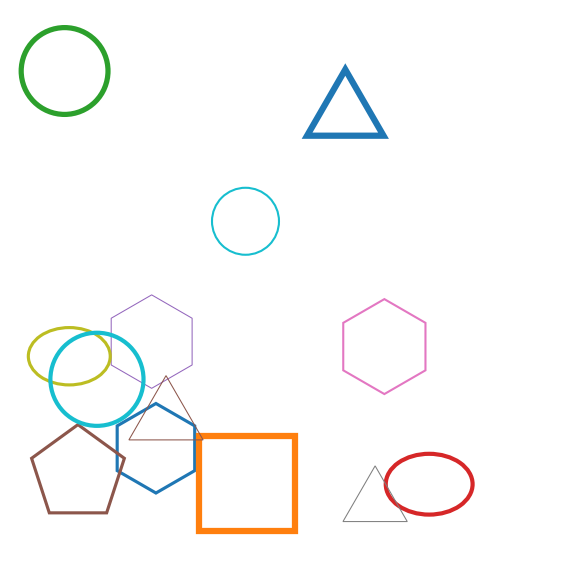[{"shape": "triangle", "thickness": 3, "radius": 0.38, "center": [0.598, 0.802]}, {"shape": "hexagon", "thickness": 1.5, "radius": 0.39, "center": [0.27, 0.223]}, {"shape": "square", "thickness": 3, "radius": 0.41, "center": [0.428, 0.162]}, {"shape": "circle", "thickness": 2.5, "radius": 0.38, "center": [0.112, 0.876]}, {"shape": "oval", "thickness": 2, "radius": 0.38, "center": [0.743, 0.161]}, {"shape": "hexagon", "thickness": 0.5, "radius": 0.4, "center": [0.263, 0.408]}, {"shape": "pentagon", "thickness": 1.5, "radius": 0.42, "center": [0.135, 0.179]}, {"shape": "triangle", "thickness": 0.5, "radius": 0.37, "center": [0.287, 0.275]}, {"shape": "hexagon", "thickness": 1, "radius": 0.41, "center": [0.666, 0.399]}, {"shape": "triangle", "thickness": 0.5, "radius": 0.32, "center": [0.65, 0.128]}, {"shape": "oval", "thickness": 1.5, "radius": 0.35, "center": [0.12, 0.382]}, {"shape": "circle", "thickness": 1, "radius": 0.29, "center": [0.425, 0.616]}, {"shape": "circle", "thickness": 2, "radius": 0.4, "center": [0.168, 0.342]}]